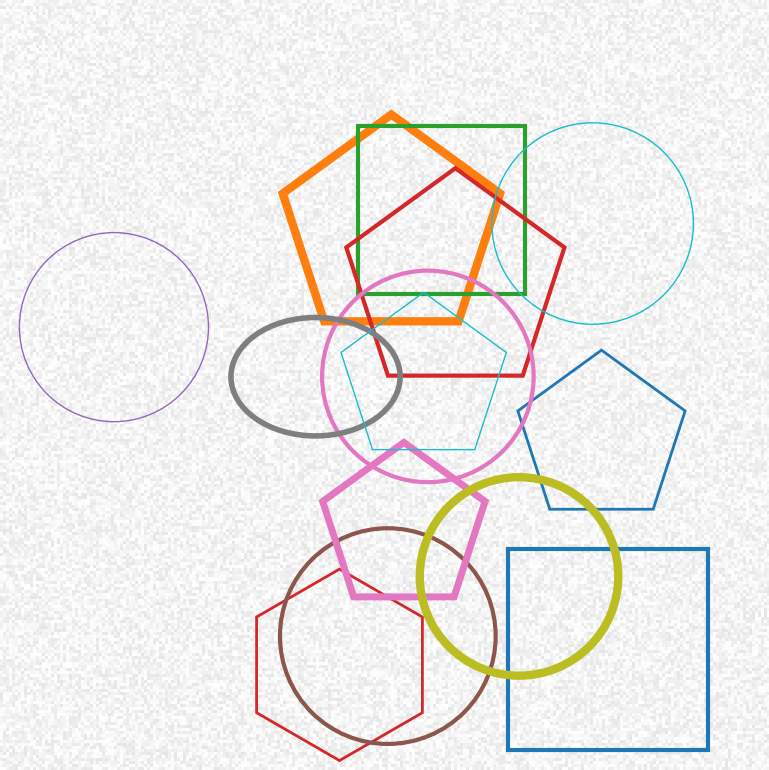[{"shape": "pentagon", "thickness": 1, "radius": 0.57, "center": [0.781, 0.431]}, {"shape": "square", "thickness": 1.5, "radius": 0.65, "center": [0.79, 0.156]}, {"shape": "pentagon", "thickness": 3, "radius": 0.74, "center": [0.508, 0.703]}, {"shape": "square", "thickness": 1.5, "radius": 0.54, "center": [0.573, 0.727]}, {"shape": "pentagon", "thickness": 1.5, "radius": 0.74, "center": [0.591, 0.633]}, {"shape": "hexagon", "thickness": 1, "radius": 0.62, "center": [0.441, 0.137]}, {"shape": "circle", "thickness": 0.5, "radius": 0.61, "center": [0.148, 0.575]}, {"shape": "circle", "thickness": 1.5, "radius": 0.7, "center": [0.504, 0.174]}, {"shape": "pentagon", "thickness": 2.5, "radius": 0.55, "center": [0.525, 0.315]}, {"shape": "circle", "thickness": 1.5, "radius": 0.69, "center": [0.556, 0.511]}, {"shape": "oval", "thickness": 2, "radius": 0.55, "center": [0.41, 0.511]}, {"shape": "circle", "thickness": 3, "radius": 0.64, "center": [0.674, 0.251]}, {"shape": "circle", "thickness": 0.5, "radius": 0.65, "center": [0.77, 0.71]}, {"shape": "pentagon", "thickness": 0.5, "radius": 0.56, "center": [0.55, 0.507]}]